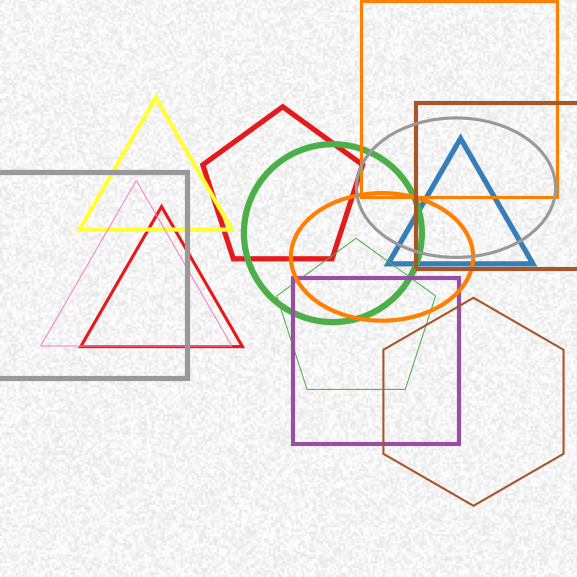[{"shape": "triangle", "thickness": 1.5, "radius": 0.81, "center": [0.28, 0.48]}, {"shape": "pentagon", "thickness": 2.5, "radius": 0.73, "center": [0.49, 0.669]}, {"shape": "triangle", "thickness": 2.5, "radius": 0.72, "center": [0.798, 0.615]}, {"shape": "pentagon", "thickness": 0.5, "radius": 0.72, "center": [0.617, 0.442]}, {"shape": "circle", "thickness": 3, "radius": 0.77, "center": [0.576, 0.595]}, {"shape": "square", "thickness": 2, "radius": 0.72, "center": [0.651, 0.374]}, {"shape": "square", "thickness": 1.5, "radius": 0.85, "center": [0.795, 0.827]}, {"shape": "oval", "thickness": 2, "radius": 0.79, "center": [0.661, 0.554]}, {"shape": "triangle", "thickness": 2, "radius": 0.76, "center": [0.27, 0.678]}, {"shape": "hexagon", "thickness": 1, "radius": 0.9, "center": [0.82, 0.303]}, {"shape": "square", "thickness": 2, "radius": 0.72, "center": [0.864, 0.677]}, {"shape": "triangle", "thickness": 0.5, "radius": 0.96, "center": [0.236, 0.496]}, {"shape": "square", "thickness": 2.5, "radius": 0.89, "center": [0.146, 0.524]}, {"shape": "oval", "thickness": 1.5, "radius": 0.86, "center": [0.79, 0.674]}]